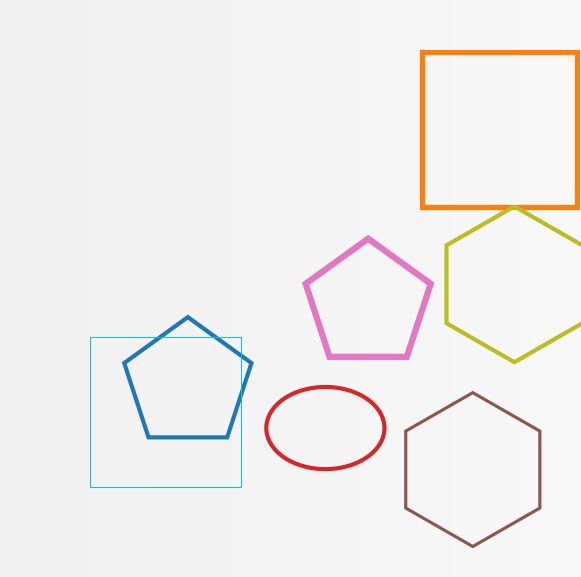[{"shape": "pentagon", "thickness": 2, "radius": 0.58, "center": [0.323, 0.335]}, {"shape": "square", "thickness": 2.5, "radius": 0.67, "center": [0.859, 0.775]}, {"shape": "oval", "thickness": 2, "radius": 0.51, "center": [0.56, 0.258]}, {"shape": "hexagon", "thickness": 1.5, "radius": 0.67, "center": [0.813, 0.186]}, {"shape": "pentagon", "thickness": 3, "radius": 0.57, "center": [0.633, 0.473]}, {"shape": "hexagon", "thickness": 2, "radius": 0.67, "center": [0.885, 0.507]}, {"shape": "square", "thickness": 0.5, "radius": 0.65, "center": [0.284, 0.286]}]